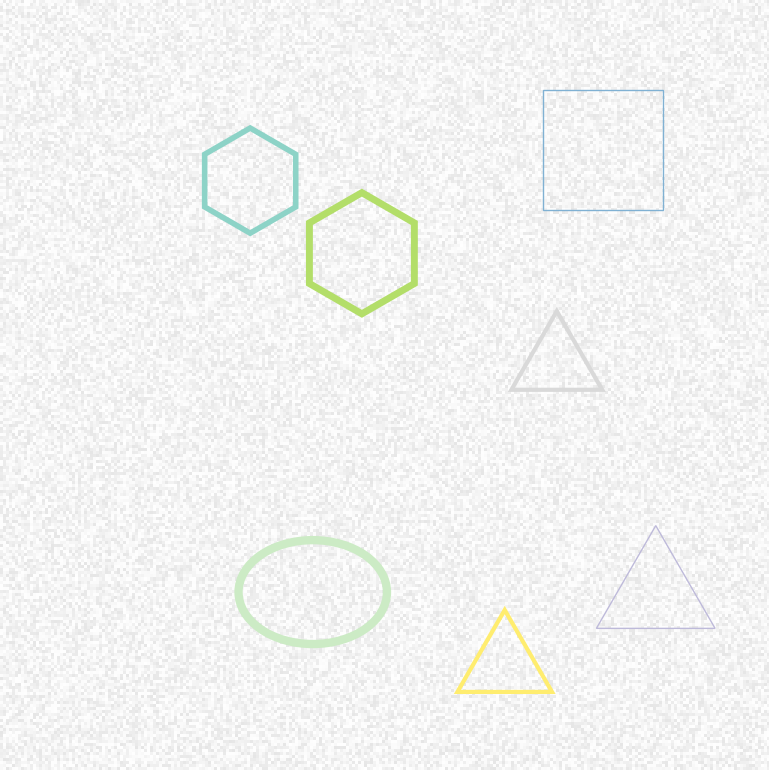[{"shape": "hexagon", "thickness": 2, "radius": 0.34, "center": [0.325, 0.765]}, {"shape": "triangle", "thickness": 0.5, "radius": 0.44, "center": [0.852, 0.228]}, {"shape": "square", "thickness": 0.5, "radius": 0.39, "center": [0.783, 0.805]}, {"shape": "hexagon", "thickness": 2.5, "radius": 0.39, "center": [0.47, 0.671]}, {"shape": "triangle", "thickness": 1.5, "radius": 0.34, "center": [0.723, 0.528]}, {"shape": "oval", "thickness": 3, "radius": 0.48, "center": [0.406, 0.231]}, {"shape": "triangle", "thickness": 1.5, "radius": 0.35, "center": [0.655, 0.137]}]